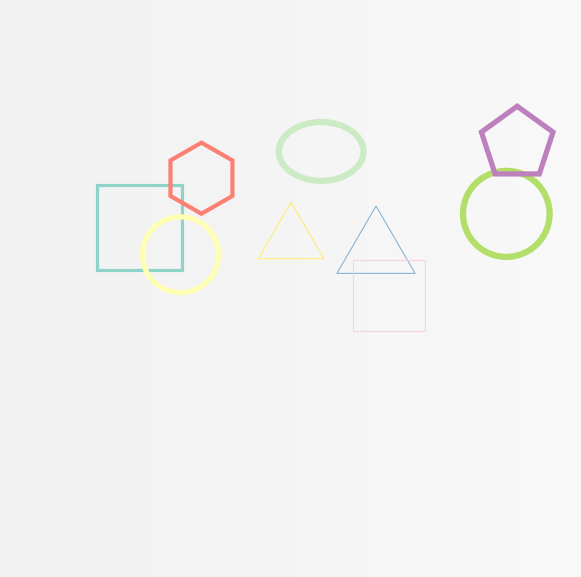[{"shape": "square", "thickness": 1.5, "radius": 0.37, "center": [0.24, 0.605]}, {"shape": "circle", "thickness": 2.5, "radius": 0.33, "center": [0.31, 0.558]}, {"shape": "hexagon", "thickness": 2, "radius": 0.31, "center": [0.347, 0.691]}, {"shape": "triangle", "thickness": 0.5, "radius": 0.39, "center": [0.647, 0.565]}, {"shape": "circle", "thickness": 3, "radius": 0.37, "center": [0.871, 0.629]}, {"shape": "square", "thickness": 0.5, "radius": 0.31, "center": [0.669, 0.488]}, {"shape": "pentagon", "thickness": 2.5, "radius": 0.32, "center": [0.89, 0.75]}, {"shape": "oval", "thickness": 3, "radius": 0.36, "center": [0.553, 0.737]}, {"shape": "triangle", "thickness": 0.5, "radius": 0.33, "center": [0.501, 0.584]}]